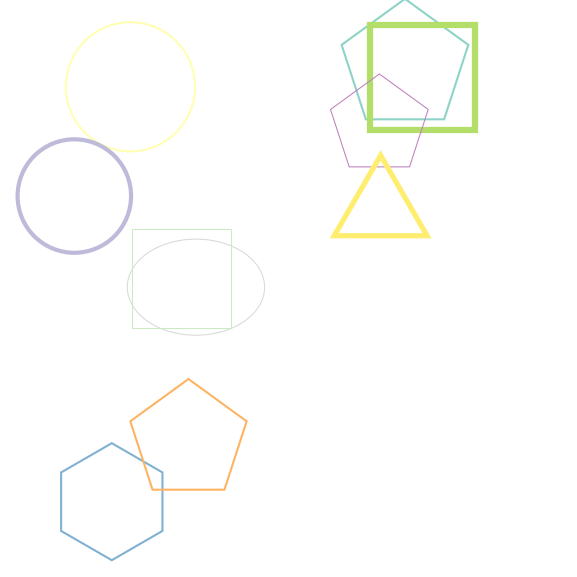[{"shape": "pentagon", "thickness": 1, "radius": 0.58, "center": [0.701, 0.886]}, {"shape": "circle", "thickness": 1, "radius": 0.56, "center": [0.226, 0.849]}, {"shape": "circle", "thickness": 2, "radius": 0.49, "center": [0.129, 0.66]}, {"shape": "hexagon", "thickness": 1, "radius": 0.51, "center": [0.194, 0.13]}, {"shape": "pentagon", "thickness": 1, "radius": 0.53, "center": [0.326, 0.237]}, {"shape": "square", "thickness": 3, "radius": 0.45, "center": [0.731, 0.865]}, {"shape": "oval", "thickness": 0.5, "radius": 0.59, "center": [0.339, 0.502]}, {"shape": "pentagon", "thickness": 0.5, "radius": 0.44, "center": [0.657, 0.782]}, {"shape": "square", "thickness": 0.5, "radius": 0.43, "center": [0.315, 0.517]}, {"shape": "triangle", "thickness": 2.5, "radius": 0.46, "center": [0.659, 0.637]}]